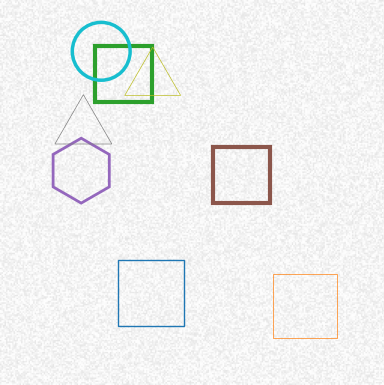[{"shape": "square", "thickness": 1, "radius": 0.43, "center": [0.392, 0.239]}, {"shape": "square", "thickness": 0.5, "radius": 0.42, "center": [0.793, 0.205]}, {"shape": "square", "thickness": 3, "radius": 0.37, "center": [0.321, 0.808]}, {"shape": "hexagon", "thickness": 2, "radius": 0.42, "center": [0.211, 0.557]}, {"shape": "square", "thickness": 3, "radius": 0.37, "center": [0.627, 0.546]}, {"shape": "triangle", "thickness": 0.5, "radius": 0.43, "center": [0.217, 0.669]}, {"shape": "triangle", "thickness": 0.5, "radius": 0.42, "center": [0.397, 0.794]}, {"shape": "circle", "thickness": 2.5, "radius": 0.38, "center": [0.263, 0.867]}]